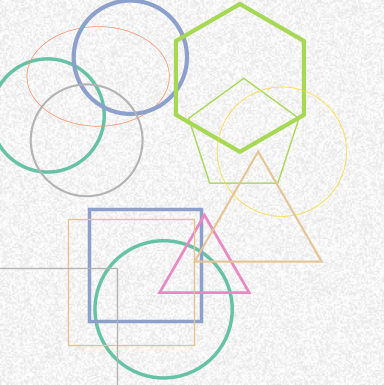[{"shape": "circle", "thickness": 2.5, "radius": 0.73, "center": [0.124, 0.7]}, {"shape": "circle", "thickness": 2.5, "radius": 0.89, "center": [0.425, 0.197]}, {"shape": "oval", "thickness": 0.5, "radius": 0.92, "center": [0.255, 0.802]}, {"shape": "square", "thickness": 2.5, "radius": 0.72, "center": [0.377, 0.312]}, {"shape": "circle", "thickness": 3, "radius": 0.74, "center": [0.339, 0.851]}, {"shape": "triangle", "thickness": 2, "radius": 0.67, "center": [0.531, 0.307]}, {"shape": "pentagon", "thickness": 1, "radius": 0.75, "center": [0.633, 0.646]}, {"shape": "hexagon", "thickness": 3, "radius": 0.96, "center": [0.623, 0.798]}, {"shape": "circle", "thickness": 0.5, "radius": 0.84, "center": [0.732, 0.606]}, {"shape": "triangle", "thickness": 1.5, "radius": 0.95, "center": [0.67, 0.416]}, {"shape": "square", "thickness": 1, "radius": 0.82, "center": [0.341, 0.268]}, {"shape": "circle", "thickness": 1.5, "radius": 0.73, "center": [0.225, 0.636]}, {"shape": "square", "thickness": 1, "radius": 0.93, "center": [0.116, 0.118]}]